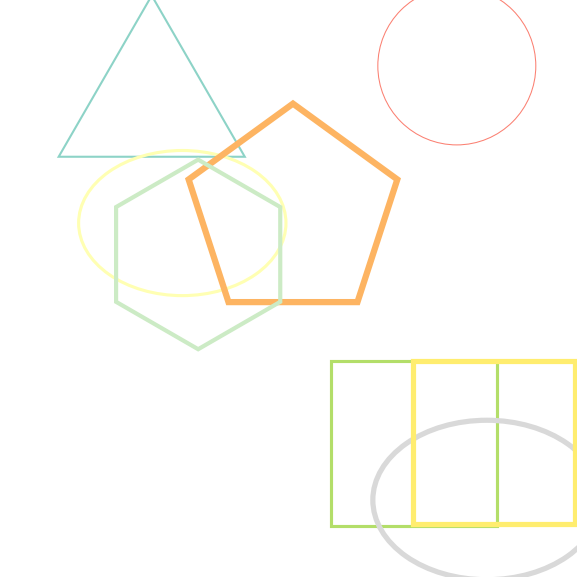[{"shape": "triangle", "thickness": 1, "radius": 0.93, "center": [0.263, 0.821]}, {"shape": "oval", "thickness": 1.5, "radius": 0.9, "center": [0.316, 0.613]}, {"shape": "circle", "thickness": 0.5, "radius": 0.68, "center": [0.791, 0.885]}, {"shape": "pentagon", "thickness": 3, "radius": 0.95, "center": [0.507, 0.63]}, {"shape": "square", "thickness": 1.5, "radius": 0.72, "center": [0.717, 0.231]}, {"shape": "oval", "thickness": 2.5, "radius": 0.99, "center": [0.843, 0.133]}, {"shape": "hexagon", "thickness": 2, "radius": 0.82, "center": [0.343, 0.559]}, {"shape": "square", "thickness": 2.5, "radius": 0.7, "center": [0.856, 0.233]}]